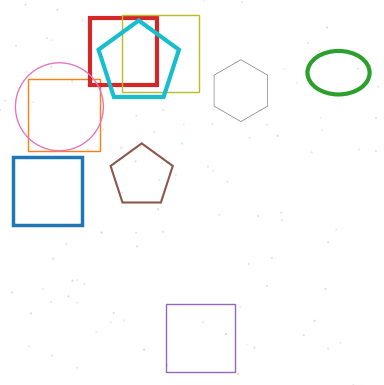[{"shape": "square", "thickness": 2.5, "radius": 0.45, "center": [0.124, 0.504]}, {"shape": "square", "thickness": 1, "radius": 0.47, "center": [0.167, 0.702]}, {"shape": "oval", "thickness": 3, "radius": 0.4, "center": [0.879, 0.811]}, {"shape": "square", "thickness": 3, "radius": 0.43, "center": [0.322, 0.865]}, {"shape": "square", "thickness": 1, "radius": 0.45, "center": [0.521, 0.122]}, {"shape": "pentagon", "thickness": 1.5, "radius": 0.42, "center": [0.368, 0.543]}, {"shape": "circle", "thickness": 1, "radius": 0.57, "center": [0.154, 0.723]}, {"shape": "hexagon", "thickness": 0.5, "radius": 0.4, "center": [0.626, 0.765]}, {"shape": "square", "thickness": 1, "radius": 0.5, "center": [0.417, 0.861]}, {"shape": "pentagon", "thickness": 3, "radius": 0.55, "center": [0.36, 0.837]}]